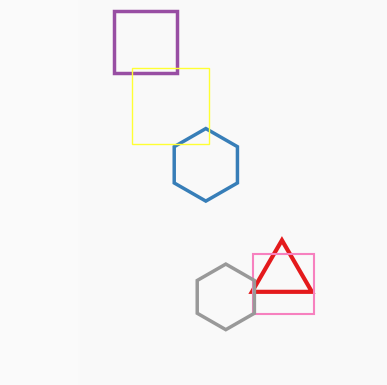[{"shape": "triangle", "thickness": 3, "radius": 0.45, "center": [0.728, 0.287]}, {"shape": "hexagon", "thickness": 2.5, "radius": 0.47, "center": [0.531, 0.572]}, {"shape": "square", "thickness": 2.5, "radius": 0.4, "center": [0.375, 0.891]}, {"shape": "square", "thickness": 1, "radius": 0.5, "center": [0.441, 0.725]}, {"shape": "square", "thickness": 1.5, "radius": 0.39, "center": [0.731, 0.263]}, {"shape": "hexagon", "thickness": 2.5, "radius": 0.43, "center": [0.583, 0.229]}]